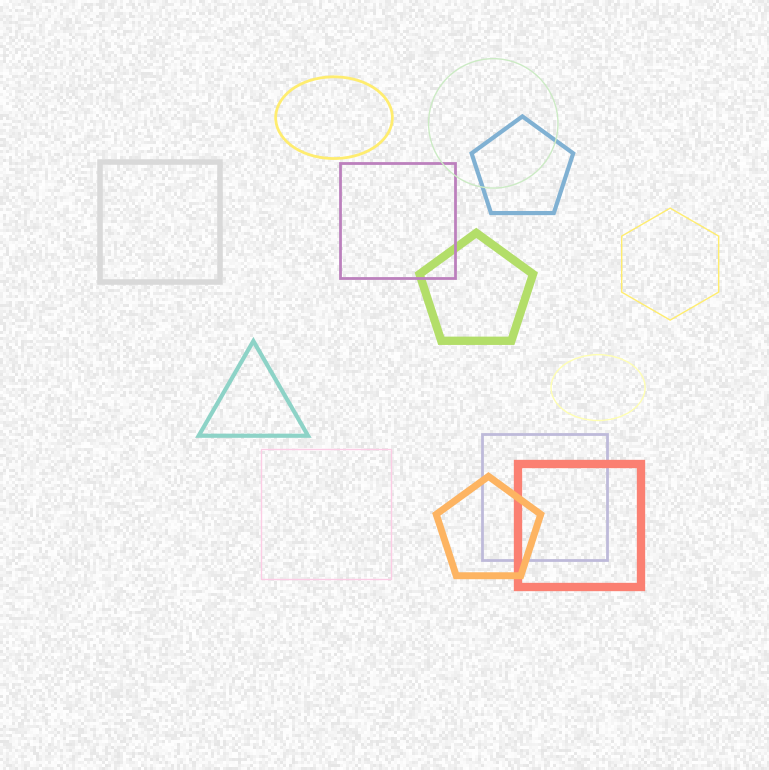[{"shape": "triangle", "thickness": 1.5, "radius": 0.41, "center": [0.329, 0.475]}, {"shape": "oval", "thickness": 0.5, "radius": 0.31, "center": [0.777, 0.497]}, {"shape": "square", "thickness": 1, "radius": 0.41, "center": [0.707, 0.354]}, {"shape": "square", "thickness": 3, "radius": 0.4, "center": [0.753, 0.317]}, {"shape": "pentagon", "thickness": 1.5, "radius": 0.35, "center": [0.678, 0.779]}, {"shape": "pentagon", "thickness": 2.5, "radius": 0.36, "center": [0.634, 0.31]}, {"shape": "pentagon", "thickness": 3, "radius": 0.39, "center": [0.619, 0.62]}, {"shape": "square", "thickness": 0.5, "radius": 0.42, "center": [0.423, 0.332]}, {"shape": "square", "thickness": 2, "radius": 0.39, "center": [0.208, 0.712]}, {"shape": "square", "thickness": 1, "radius": 0.37, "center": [0.516, 0.714]}, {"shape": "circle", "thickness": 0.5, "radius": 0.42, "center": [0.641, 0.84]}, {"shape": "oval", "thickness": 1, "radius": 0.38, "center": [0.434, 0.847]}, {"shape": "hexagon", "thickness": 0.5, "radius": 0.36, "center": [0.87, 0.657]}]